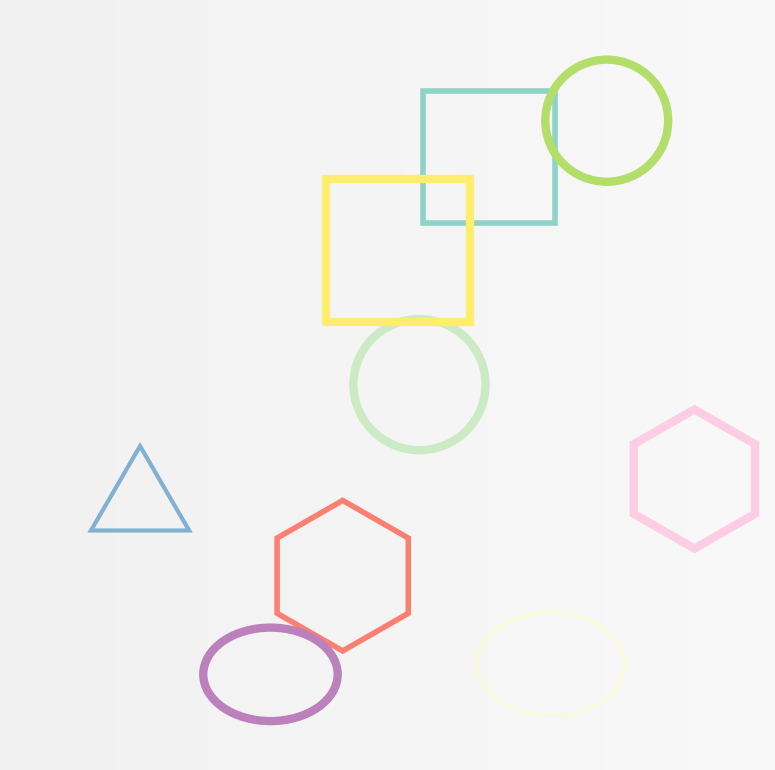[{"shape": "square", "thickness": 2, "radius": 0.43, "center": [0.631, 0.796]}, {"shape": "oval", "thickness": 0.5, "radius": 0.48, "center": [0.711, 0.137]}, {"shape": "hexagon", "thickness": 2, "radius": 0.49, "center": [0.442, 0.252]}, {"shape": "triangle", "thickness": 1.5, "radius": 0.37, "center": [0.181, 0.348]}, {"shape": "circle", "thickness": 3, "radius": 0.4, "center": [0.783, 0.843]}, {"shape": "hexagon", "thickness": 3, "radius": 0.45, "center": [0.896, 0.378]}, {"shape": "oval", "thickness": 3, "radius": 0.43, "center": [0.349, 0.124]}, {"shape": "circle", "thickness": 3, "radius": 0.43, "center": [0.541, 0.501]}, {"shape": "square", "thickness": 3, "radius": 0.46, "center": [0.514, 0.675]}]